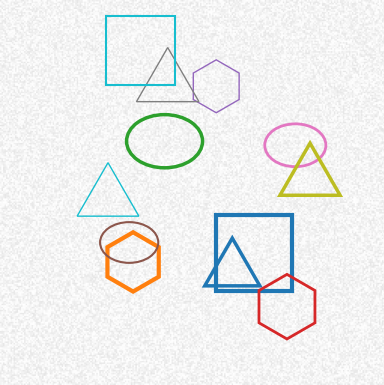[{"shape": "square", "thickness": 3, "radius": 0.49, "center": [0.66, 0.343]}, {"shape": "triangle", "thickness": 2.5, "radius": 0.41, "center": [0.603, 0.299]}, {"shape": "hexagon", "thickness": 3, "radius": 0.38, "center": [0.346, 0.32]}, {"shape": "oval", "thickness": 2.5, "radius": 0.49, "center": [0.427, 0.633]}, {"shape": "hexagon", "thickness": 2, "radius": 0.42, "center": [0.745, 0.203]}, {"shape": "hexagon", "thickness": 1, "radius": 0.34, "center": [0.562, 0.776]}, {"shape": "oval", "thickness": 1.5, "radius": 0.38, "center": [0.336, 0.37]}, {"shape": "oval", "thickness": 2, "radius": 0.4, "center": [0.767, 0.623]}, {"shape": "triangle", "thickness": 1, "radius": 0.47, "center": [0.436, 0.783]}, {"shape": "triangle", "thickness": 2.5, "radius": 0.45, "center": [0.805, 0.538]}, {"shape": "triangle", "thickness": 1, "radius": 0.46, "center": [0.281, 0.485]}, {"shape": "square", "thickness": 1.5, "radius": 0.45, "center": [0.364, 0.868]}]